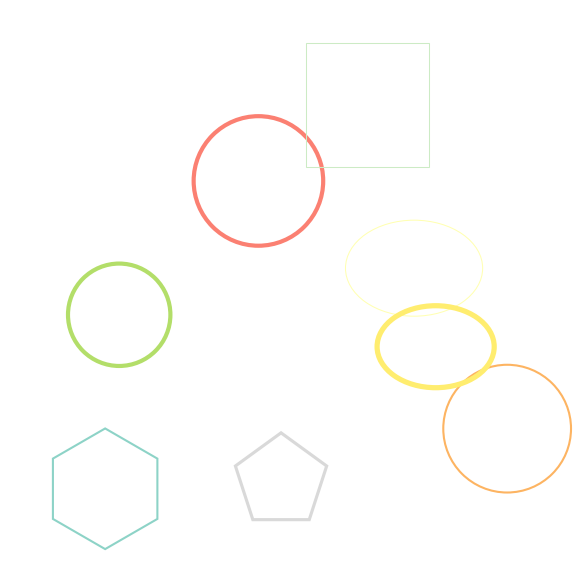[{"shape": "hexagon", "thickness": 1, "radius": 0.52, "center": [0.182, 0.153]}, {"shape": "oval", "thickness": 0.5, "radius": 0.59, "center": [0.717, 0.535]}, {"shape": "circle", "thickness": 2, "radius": 0.56, "center": [0.447, 0.686]}, {"shape": "circle", "thickness": 1, "radius": 0.55, "center": [0.878, 0.257]}, {"shape": "circle", "thickness": 2, "radius": 0.44, "center": [0.206, 0.454]}, {"shape": "pentagon", "thickness": 1.5, "radius": 0.42, "center": [0.487, 0.167]}, {"shape": "square", "thickness": 0.5, "radius": 0.53, "center": [0.637, 0.817]}, {"shape": "oval", "thickness": 2.5, "radius": 0.51, "center": [0.754, 0.399]}]